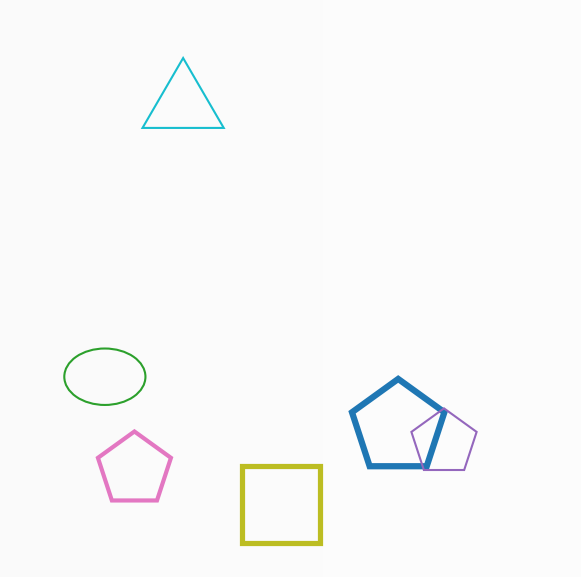[{"shape": "pentagon", "thickness": 3, "radius": 0.42, "center": [0.685, 0.259]}, {"shape": "oval", "thickness": 1, "radius": 0.35, "center": [0.18, 0.347]}, {"shape": "pentagon", "thickness": 1, "radius": 0.29, "center": [0.764, 0.233]}, {"shape": "pentagon", "thickness": 2, "radius": 0.33, "center": [0.231, 0.186]}, {"shape": "square", "thickness": 2.5, "radius": 0.33, "center": [0.484, 0.125]}, {"shape": "triangle", "thickness": 1, "radius": 0.4, "center": [0.315, 0.818]}]